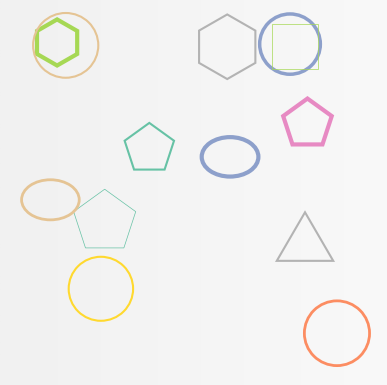[{"shape": "pentagon", "thickness": 1.5, "radius": 0.33, "center": [0.385, 0.614]}, {"shape": "pentagon", "thickness": 0.5, "radius": 0.42, "center": [0.27, 0.424]}, {"shape": "circle", "thickness": 2, "radius": 0.42, "center": [0.87, 0.134]}, {"shape": "circle", "thickness": 2.5, "radius": 0.39, "center": [0.748, 0.885]}, {"shape": "oval", "thickness": 3, "radius": 0.37, "center": [0.594, 0.593]}, {"shape": "pentagon", "thickness": 3, "radius": 0.33, "center": [0.793, 0.678]}, {"shape": "square", "thickness": 0.5, "radius": 0.3, "center": [0.76, 0.879]}, {"shape": "hexagon", "thickness": 3, "radius": 0.3, "center": [0.147, 0.89]}, {"shape": "circle", "thickness": 1.5, "radius": 0.42, "center": [0.26, 0.25]}, {"shape": "circle", "thickness": 1.5, "radius": 0.42, "center": [0.17, 0.882]}, {"shape": "oval", "thickness": 2, "radius": 0.37, "center": [0.13, 0.481]}, {"shape": "hexagon", "thickness": 1.5, "radius": 0.42, "center": [0.586, 0.879]}, {"shape": "triangle", "thickness": 1.5, "radius": 0.42, "center": [0.787, 0.365]}]